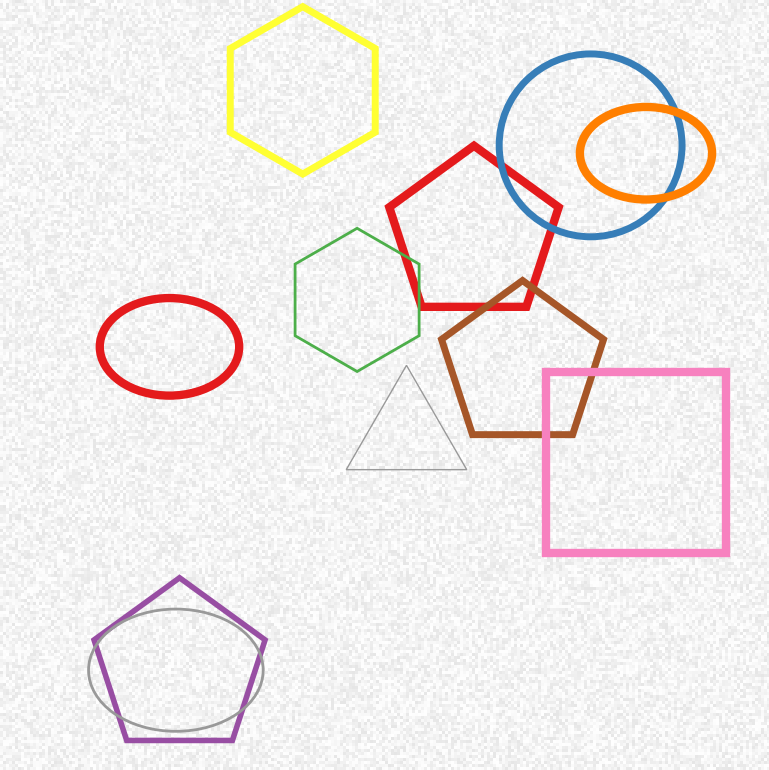[{"shape": "oval", "thickness": 3, "radius": 0.45, "center": [0.22, 0.55]}, {"shape": "pentagon", "thickness": 3, "radius": 0.58, "center": [0.616, 0.695]}, {"shape": "circle", "thickness": 2.5, "radius": 0.59, "center": [0.767, 0.811]}, {"shape": "hexagon", "thickness": 1, "radius": 0.46, "center": [0.464, 0.611]}, {"shape": "pentagon", "thickness": 2, "radius": 0.58, "center": [0.233, 0.133]}, {"shape": "oval", "thickness": 3, "radius": 0.43, "center": [0.839, 0.801]}, {"shape": "hexagon", "thickness": 2.5, "radius": 0.54, "center": [0.393, 0.883]}, {"shape": "pentagon", "thickness": 2.5, "radius": 0.55, "center": [0.679, 0.525]}, {"shape": "square", "thickness": 3, "radius": 0.59, "center": [0.826, 0.399]}, {"shape": "oval", "thickness": 1, "radius": 0.57, "center": [0.228, 0.13]}, {"shape": "triangle", "thickness": 0.5, "radius": 0.45, "center": [0.528, 0.435]}]